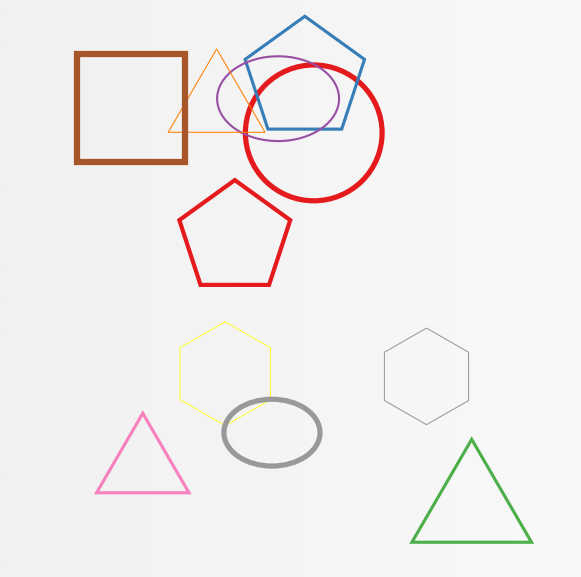[{"shape": "circle", "thickness": 2.5, "radius": 0.59, "center": [0.54, 0.769]}, {"shape": "pentagon", "thickness": 2, "radius": 0.5, "center": [0.404, 0.587]}, {"shape": "pentagon", "thickness": 1.5, "radius": 0.54, "center": [0.524, 0.863]}, {"shape": "triangle", "thickness": 1.5, "radius": 0.59, "center": [0.812, 0.12]}, {"shape": "oval", "thickness": 1, "radius": 0.52, "center": [0.478, 0.828]}, {"shape": "triangle", "thickness": 0.5, "radius": 0.48, "center": [0.373, 0.818]}, {"shape": "hexagon", "thickness": 0.5, "radius": 0.45, "center": [0.387, 0.352]}, {"shape": "square", "thickness": 3, "radius": 0.47, "center": [0.226, 0.811]}, {"shape": "triangle", "thickness": 1.5, "radius": 0.46, "center": [0.246, 0.192]}, {"shape": "hexagon", "thickness": 0.5, "radius": 0.42, "center": [0.734, 0.347]}, {"shape": "oval", "thickness": 2.5, "radius": 0.41, "center": [0.468, 0.25]}]